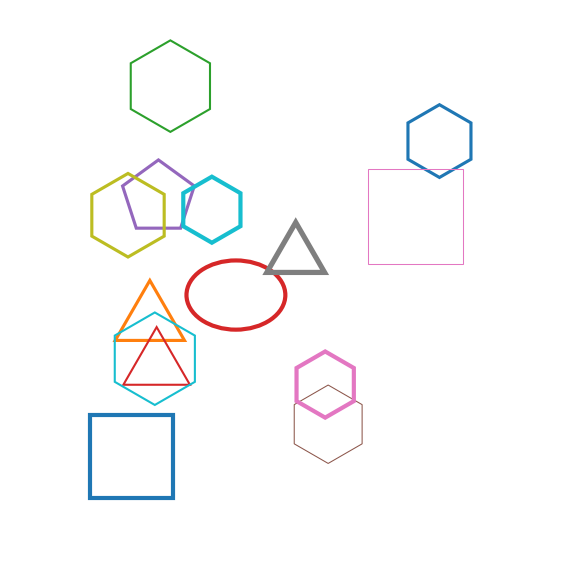[{"shape": "square", "thickness": 2, "radius": 0.36, "center": [0.228, 0.208]}, {"shape": "hexagon", "thickness": 1.5, "radius": 0.31, "center": [0.761, 0.755]}, {"shape": "triangle", "thickness": 1.5, "radius": 0.35, "center": [0.259, 0.444]}, {"shape": "hexagon", "thickness": 1, "radius": 0.4, "center": [0.295, 0.85]}, {"shape": "triangle", "thickness": 1, "radius": 0.33, "center": [0.271, 0.366]}, {"shape": "oval", "thickness": 2, "radius": 0.43, "center": [0.409, 0.488]}, {"shape": "pentagon", "thickness": 1.5, "radius": 0.33, "center": [0.274, 0.657]}, {"shape": "hexagon", "thickness": 0.5, "radius": 0.34, "center": [0.568, 0.265]}, {"shape": "square", "thickness": 0.5, "radius": 0.41, "center": [0.72, 0.625]}, {"shape": "hexagon", "thickness": 2, "radius": 0.29, "center": [0.563, 0.333]}, {"shape": "triangle", "thickness": 2.5, "radius": 0.29, "center": [0.512, 0.556]}, {"shape": "hexagon", "thickness": 1.5, "radius": 0.36, "center": [0.222, 0.626]}, {"shape": "hexagon", "thickness": 2, "radius": 0.29, "center": [0.367, 0.636]}, {"shape": "hexagon", "thickness": 1, "radius": 0.4, "center": [0.268, 0.378]}]